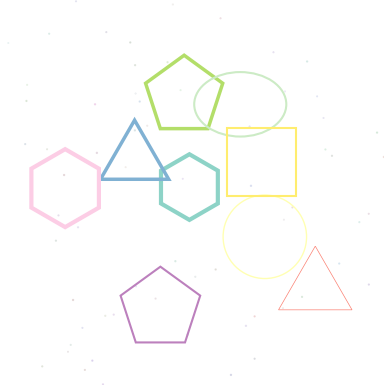[{"shape": "hexagon", "thickness": 3, "radius": 0.43, "center": [0.492, 0.514]}, {"shape": "circle", "thickness": 1, "radius": 0.54, "center": [0.688, 0.385]}, {"shape": "triangle", "thickness": 0.5, "radius": 0.55, "center": [0.819, 0.25]}, {"shape": "triangle", "thickness": 2.5, "radius": 0.51, "center": [0.35, 0.585]}, {"shape": "pentagon", "thickness": 2.5, "radius": 0.53, "center": [0.478, 0.751]}, {"shape": "hexagon", "thickness": 3, "radius": 0.51, "center": [0.169, 0.511]}, {"shape": "pentagon", "thickness": 1.5, "radius": 0.54, "center": [0.417, 0.199]}, {"shape": "oval", "thickness": 1.5, "radius": 0.6, "center": [0.624, 0.729]}, {"shape": "square", "thickness": 1.5, "radius": 0.44, "center": [0.679, 0.579]}]